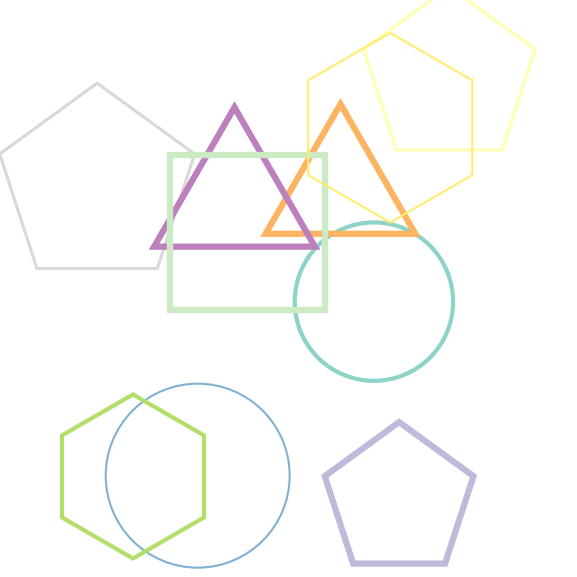[{"shape": "circle", "thickness": 2, "radius": 0.69, "center": [0.647, 0.477]}, {"shape": "pentagon", "thickness": 1.5, "radius": 0.78, "center": [0.778, 0.866]}, {"shape": "pentagon", "thickness": 3, "radius": 0.68, "center": [0.691, 0.133]}, {"shape": "circle", "thickness": 1, "radius": 0.8, "center": [0.342, 0.175]}, {"shape": "triangle", "thickness": 3, "radius": 0.75, "center": [0.59, 0.669]}, {"shape": "hexagon", "thickness": 2, "radius": 0.71, "center": [0.23, 0.174]}, {"shape": "pentagon", "thickness": 1.5, "radius": 0.89, "center": [0.168, 0.678]}, {"shape": "triangle", "thickness": 3, "radius": 0.8, "center": [0.406, 0.652]}, {"shape": "square", "thickness": 3, "radius": 0.67, "center": [0.428, 0.596]}, {"shape": "hexagon", "thickness": 1, "radius": 0.82, "center": [0.676, 0.778]}]